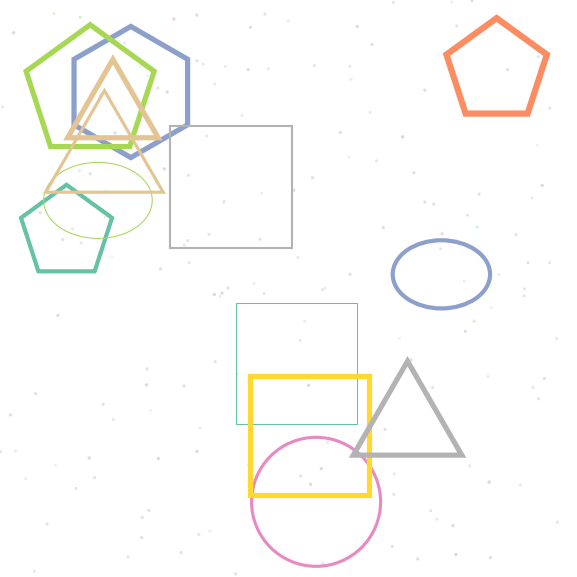[{"shape": "pentagon", "thickness": 2, "radius": 0.41, "center": [0.115, 0.596]}, {"shape": "square", "thickness": 0.5, "radius": 0.52, "center": [0.514, 0.369]}, {"shape": "pentagon", "thickness": 3, "radius": 0.46, "center": [0.86, 0.876]}, {"shape": "oval", "thickness": 2, "radius": 0.42, "center": [0.764, 0.524]}, {"shape": "hexagon", "thickness": 2.5, "radius": 0.57, "center": [0.227, 0.84]}, {"shape": "circle", "thickness": 1.5, "radius": 0.56, "center": [0.547, 0.13]}, {"shape": "oval", "thickness": 0.5, "radius": 0.47, "center": [0.17, 0.652]}, {"shape": "pentagon", "thickness": 2.5, "radius": 0.58, "center": [0.156, 0.84]}, {"shape": "square", "thickness": 2.5, "radius": 0.52, "center": [0.537, 0.244]}, {"shape": "triangle", "thickness": 2.5, "radius": 0.45, "center": [0.196, 0.806]}, {"shape": "triangle", "thickness": 1.5, "radius": 0.59, "center": [0.181, 0.725]}, {"shape": "square", "thickness": 1, "radius": 0.53, "center": [0.4, 0.675]}, {"shape": "triangle", "thickness": 2.5, "radius": 0.54, "center": [0.706, 0.265]}]